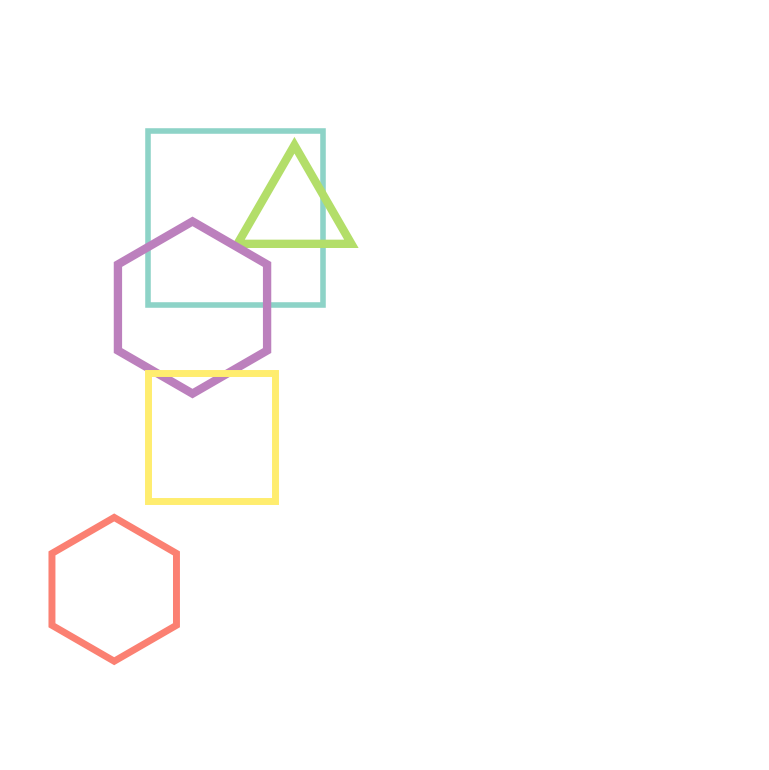[{"shape": "square", "thickness": 2, "radius": 0.57, "center": [0.306, 0.717]}, {"shape": "hexagon", "thickness": 2.5, "radius": 0.47, "center": [0.148, 0.235]}, {"shape": "triangle", "thickness": 3, "radius": 0.43, "center": [0.382, 0.726]}, {"shape": "hexagon", "thickness": 3, "radius": 0.56, "center": [0.25, 0.601]}, {"shape": "square", "thickness": 2.5, "radius": 0.41, "center": [0.274, 0.433]}]